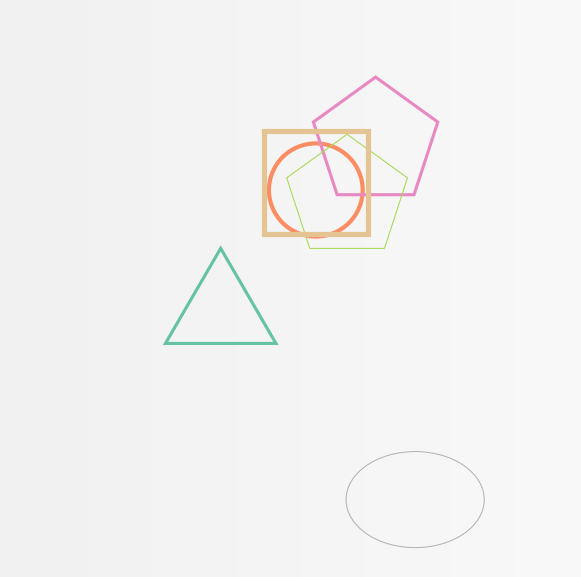[{"shape": "triangle", "thickness": 1.5, "radius": 0.55, "center": [0.38, 0.459]}, {"shape": "circle", "thickness": 2, "radius": 0.4, "center": [0.543, 0.67]}, {"shape": "pentagon", "thickness": 1.5, "radius": 0.56, "center": [0.646, 0.753]}, {"shape": "pentagon", "thickness": 0.5, "radius": 0.55, "center": [0.597, 0.657]}, {"shape": "square", "thickness": 2.5, "radius": 0.44, "center": [0.543, 0.684]}, {"shape": "oval", "thickness": 0.5, "radius": 0.59, "center": [0.714, 0.134]}]